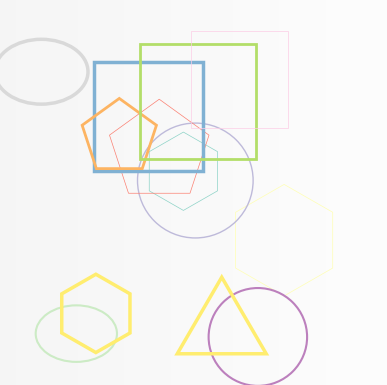[{"shape": "hexagon", "thickness": 0.5, "radius": 0.51, "center": [0.473, 0.555]}, {"shape": "hexagon", "thickness": 0.5, "radius": 0.72, "center": [0.733, 0.376]}, {"shape": "circle", "thickness": 1, "radius": 0.75, "center": [0.504, 0.531]}, {"shape": "pentagon", "thickness": 0.5, "radius": 0.68, "center": [0.411, 0.607]}, {"shape": "square", "thickness": 2.5, "radius": 0.71, "center": [0.383, 0.697]}, {"shape": "pentagon", "thickness": 2, "radius": 0.5, "center": [0.308, 0.644]}, {"shape": "square", "thickness": 2, "radius": 0.75, "center": [0.51, 0.736]}, {"shape": "square", "thickness": 0.5, "radius": 0.63, "center": [0.617, 0.794]}, {"shape": "oval", "thickness": 2.5, "radius": 0.6, "center": [0.107, 0.814]}, {"shape": "circle", "thickness": 1.5, "radius": 0.64, "center": [0.665, 0.125]}, {"shape": "oval", "thickness": 1.5, "radius": 0.52, "center": [0.197, 0.133]}, {"shape": "hexagon", "thickness": 2.5, "radius": 0.51, "center": [0.247, 0.186]}, {"shape": "triangle", "thickness": 2.5, "radius": 0.66, "center": [0.572, 0.147]}]